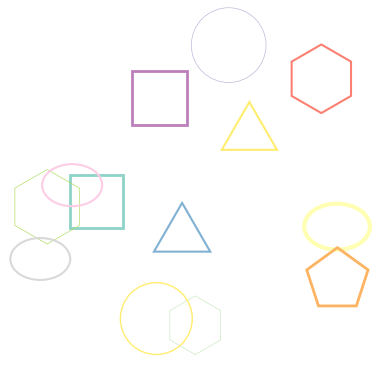[{"shape": "square", "thickness": 2, "radius": 0.34, "center": [0.251, 0.476]}, {"shape": "oval", "thickness": 3, "radius": 0.43, "center": [0.875, 0.411]}, {"shape": "circle", "thickness": 0.5, "radius": 0.49, "center": [0.594, 0.883]}, {"shape": "hexagon", "thickness": 1.5, "radius": 0.45, "center": [0.835, 0.795]}, {"shape": "triangle", "thickness": 1.5, "radius": 0.42, "center": [0.473, 0.389]}, {"shape": "pentagon", "thickness": 2, "radius": 0.42, "center": [0.876, 0.273]}, {"shape": "hexagon", "thickness": 0.5, "radius": 0.48, "center": [0.122, 0.463]}, {"shape": "oval", "thickness": 1.5, "radius": 0.39, "center": [0.187, 0.519]}, {"shape": "oval", "thickness": 1.5, "radius": 0.39, "center": [0.105, 0.327]}, {"shape": "square", "thickness": 2, "radius": 0.35, "center": [0.414, 0.746]}, {"shape": "hexagon", "thickness": 0.5, "radius": 0.38, "center": [0.507, 0.155]}, {"shape": "circle", "thickness": 1, "radius": 0.47, "center": [0.406, 0.173]}, {"shape": "triangle", "thickness": 1.5, "radius": 0.41, "center": [0.648, 0.652]}]